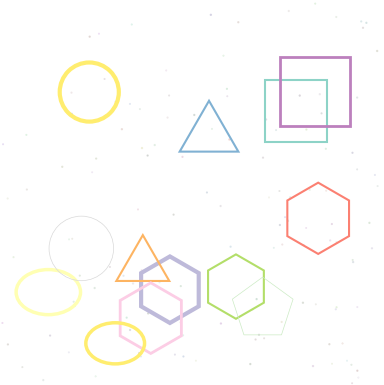[{"shape": "square", "thickness": 1.5, "radius": 0.4, "center": [0.769, 0.711]}, {"shape": "oval", "thickness": 2.5, "radius": 0.42, "center": [0.126, 0.241]}, {"shape": "hexagon", "thickness": 3, "radius": 0.43, "center": [0.441, 0.248]}, {"shape": "hexagon", "thickness": 1.5, "radius": 0.46, "center": [0.826, 0.433]}, {"shape": "triangle", "thickness": 1.5, "radius": 0.44, "center": [0.543, 0.65]}, {"shape": "triangle", "thickness": 1.5, "radius": 0.4, "center": [0.371, 0.31]}, {"shape": "hexagon", "thickness": 1.5, "radius": 0.42, "center": [0.613, 0.256]}, {"shape": "hexagon", "thickness": 2, "radius": 0.46, "center": [0.392, 0.174]}, {"shape": "circle", "thickness": 0.5, "radius": 0.42, "center": [0.211, 0.355]}, {"shape": "square", "thickness": 2, "radius": 0.45, "center": [0.819, 0.763]}, {"shape": "pentagon", "thickness": 0.5, "radius": 0.41, "center": [0.682, 0.197]}, {"shape": "circle", "thickness": 3, "radius": 0.38, "center": [0.232, 0.761]}, {"shape": "oval", "thickness": 2.5, "radius": 0.38, "center": [0.299, 0.108]}]